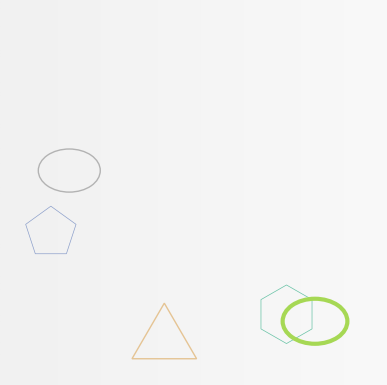[{"shape": "hexagon", "thickness": 0.5, "radius": 0.38, "center": [0.739, 0.184]}, {"shape": "pentagon", "thickness": 0.5, "radius": 0.34, "center": [0.131, 0.396]}, {"shape": "oval", "thickness": 3, "radius": 0.42, "center": [0.813, 0.166]}, {"shape": "triangle", "thickness": 1, "radius": 0.48, "center": [0.424, 0.116]}, {"shape": "oval", "thickness": 1, "radius": 0.4, "center": [0.179, 0.557]}]